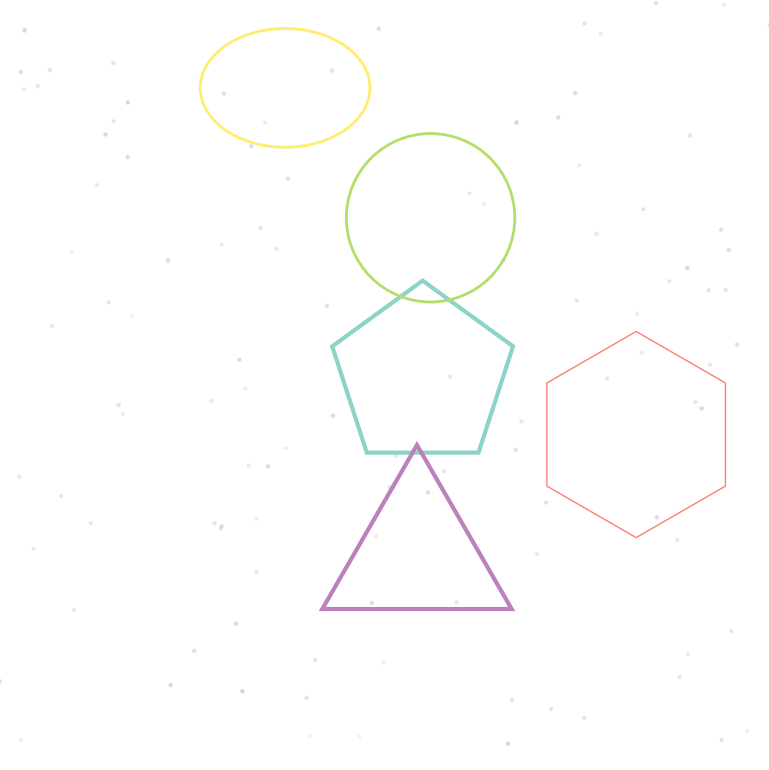[{"shape": "pentagon", "thickness": 1.5, "radius": 0.62, "center": [0.549, 0.512]}, {"shape": "hexagon", "thickness": 0.5, "radius": 0.67, "center": [0.826, 0.436]}, {"shape": "circle", "thickness": 1, "radius": 0.55, "center": [0.559, 0.717]}, {"shape": "triangle", "thickness": 1.5, "radius": 0.71, "center": [0.542, 0.28]}, {"shape": "oval", "thickness": 1, "radius": 0.55, "center": [0.37, 0.886]}]